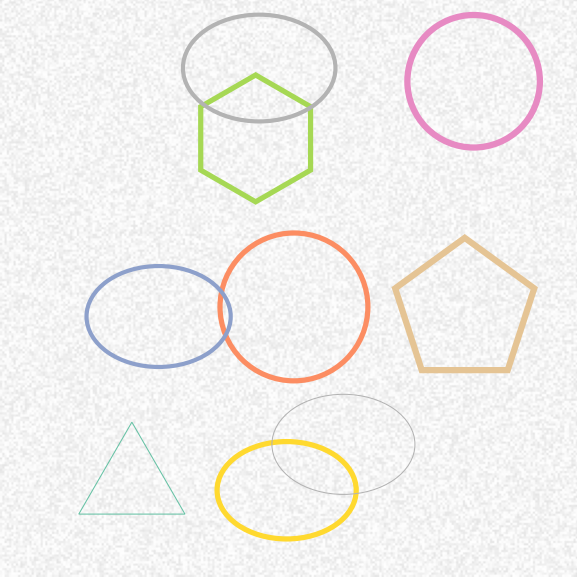[{"shape": "triangle", "thickness": 0.5, "radius": 0.53, "center": [0.228, 0.162]}, {"shape": "circle", "thickness": 2.5, "radius": 0.64, "center": [0.509, 0.468]}, {"shape": "oval", "thickness": 2, "radius": 0.62, "center": [0.275, 0.451]}, {"shape": "circle", "thickness": 3, "radius": 0.57, "center": [0.82, 0.858]}, {"shape": "hexagon", "thickness": 2.5, "radius": 0.55, "center": [0.443, 0.759]}, {"shape": "oval", "thickness": 2.5, "radius": 0.6, "center": [0.496, 0.15]}, {"shape": "pentagon", "thickness": 3, "radius": 0.63, "center": [0.805, 0.461]}, {"shape": "oval", "thickness": 0.5, "radius": 0.62, "center": [0.595, 0.23]}, {"shape": "oval", "thickness": 2, "radius": 0.66, "center": [0.449, 0.881]}]